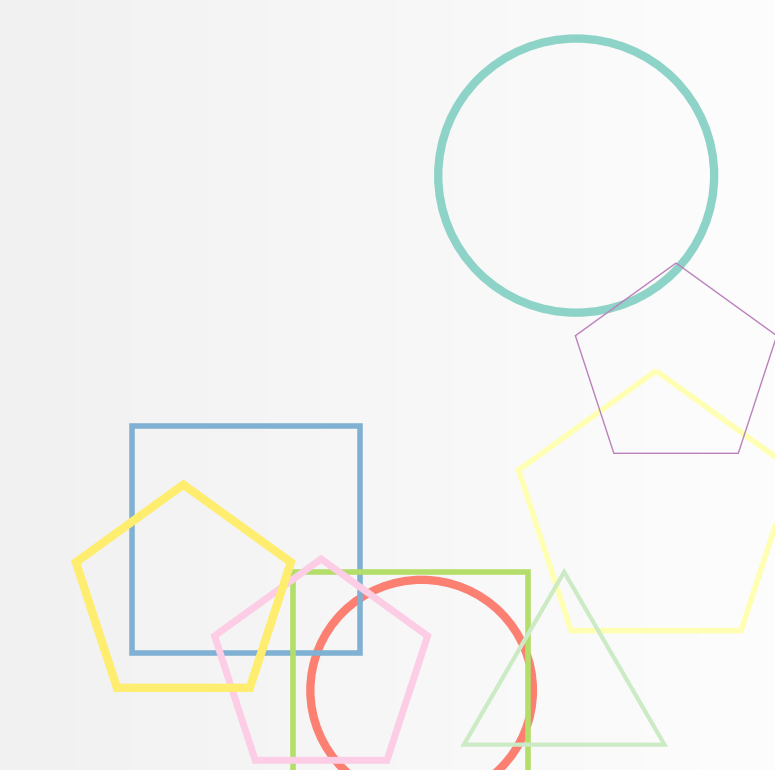[{"shape": "circle", "thickness": 3, "radius": 0.89, "center": [0.743, 0.772]}, {"shape": "pentagon", "thickness": 2, "radius": 0.93, "center": [0.847, 0.332]}, {"shape": "circle", "thickness": 3, "radius": 0.72, "center": [0.544, 0.103]}, {"shape": "square", "thickness": 2, "radius": 0.74, "center": [0.318, 0.3]}, {"shape": "square", "thickness": 2, "radius": 0.76, "center": [0.53, 0.106]}, {"shape": "pentagon", "thickness": 2.5, "radius": 0.72, "center": [0.414, 0.129]}, {"shape": "pentagon", "thickness": 0.5, "radius": 0.68, "center": [0.872, 0.522]}, {"shape": "triangle", "thickness": 1.5, "radius": 0.75, "center": [0.728, 0.108]}, {"shape": "pentagon", "thickness": 3, "radius": 0.73, "center": [0.237, 0.225]}]